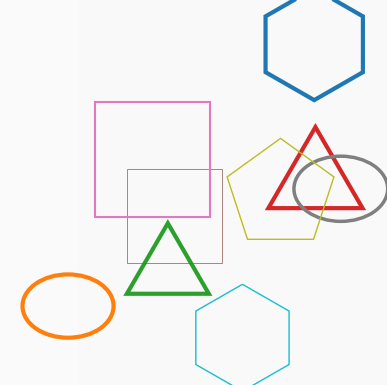[{"shape": "hexagon", "thickness": 3, "radius": 0.73, "center": [0.811, 0.885]}, {"shape": "oval", "thickness": 3, "radius": 0.59, "center": [0.176, 0.205]}, {"shape": "triangle", "thickness": 3, "radius": 0.61, "center": [0.433, 0.298]}, {"shape": "triangle", "thickness": 3, "radius": 0.7, "center": [0.814, 0.53]}, {"shape": "square", "thickness": 0.5, "radius": 0.61, "center": [0.45, 0.439]}, {"shape": "square", "thickness": 1.5, "radius": 0.74, "center": [0.393, 0.586]}, {"shape": "oval", "thickness": 2.5, "radius": 0.6, "center": [0.88, 0.51]}, {"shape": "pentagon", "thickness": 1, "radius": 0.72, "center": [0.724, 0.496]}, {"shape": "hexagon", "thickness": 1, "radius": 0.69, "center": [0.626, 0.123]}]